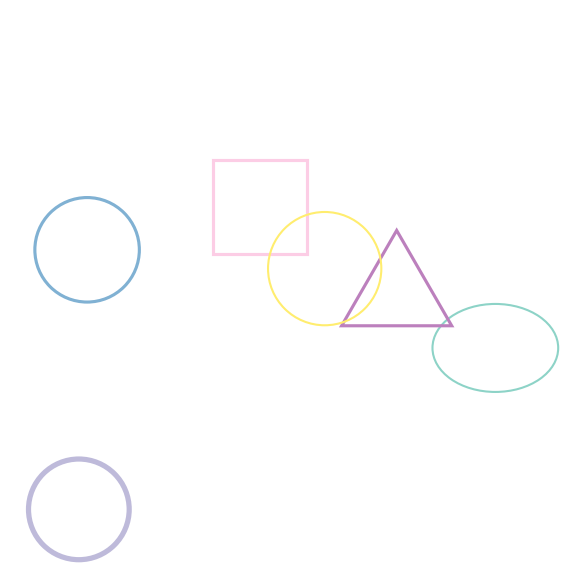[{"shape": "oval", "thickness": 1, "radius": 0.54, "center": [0.858, 0.397]}, {"shape": "circle", "thickness": 2.5, "radius": 0.44, "center": [0.137, 0.117]}, {"shape": "circle", "thickness": 1.5, "radius": 0.45, "center": [0.151, 0.567]}, {"shape": "square", "thickness": 1.5, "radius": 0.41, "center": [0.451, 0.641]}, {"shape": "triangle", "thickness": 1.5, "radius": 0.55, "center": [0.687, 0.49]}, {"shape": "circle", "thickness": 1, "radius": 0.49, "center": [0.562, 0.534]}]